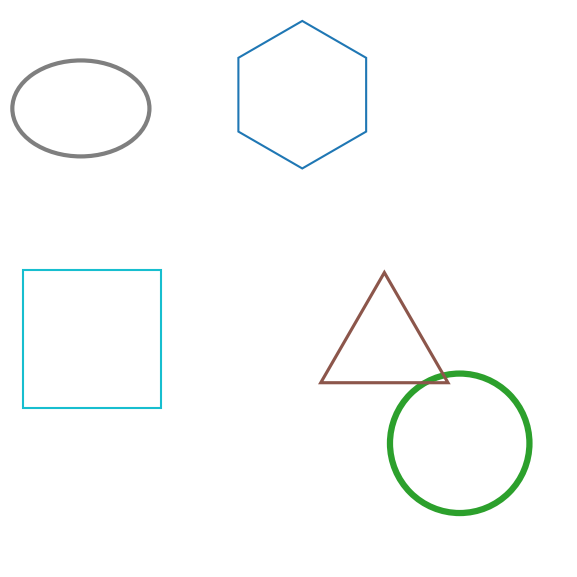[{"shape": "hexagon", "thickness": 1, "radius": 0.64, "center": [0.523, 0.835]}, {"shape": "circle", "thickness": 3, "radius": 0.6, "center": [0.796, 0.232]}, {"shape": "triangle", "thickness": 1.5, "radius": 0.64, "center": [0.666, 0.4]}, {"shape": "oval", "thickness": 2, "radius": 0.59, "center": [0.14, 0.811]}, {"shape": "square", "thickness": 1, "radius": 0.6, "center": [0.159, 0.411]}]